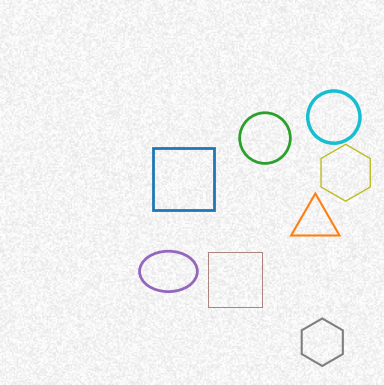[{"shape": "square", "thickness": 2, "radius": 0.4, "center": [0.476, 0.536]}, {"shape": "triangle", "thickness": 1.5, "radius": 0.36, "center": [0.819, 0.425]}, {"shape": "circle", "thickness": 2, "radius": 0.33, "center": [0.688, 0.641]}, {"shape": "oval", "thickness": 2, "radius": 0.38, "center": [0.438, 0.295]}, {"shape": "square", "thickness": 0.5, "radius": 0.35, "center": [0.61, 0.274]}, {"shape": "hexagon", "thickness": 1.5, "radius": 0.31, "center": [0.837, 0.111]}, {"shape": "hexagon", "thickness": 1, "radius": 0.37, "center": [0.898, 0.551]}, {"shape": "circle", "thickness": 2.5, "radius": 0.34, "center": [0.867, 0.696]}]